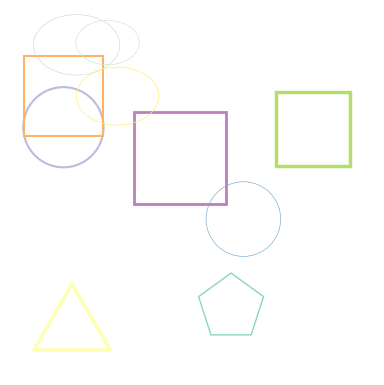[{"shape": "pentagon", "thickness": 1, "radius": 0.44, "center": [0.6, 0.202]}, {"shape": "triangle", "thickness": 2.5, "radius": 0.57, "center": [0.187, 0.148]}, {"shape": "circle", "thickness": 1.5, "radius": 0.52, "center": [0.165, 0.67]}, {"shape": "circle", "thickness": 0.5, "radius": 0.48, "center": [0.632, 0.431]}, {"shape": "square", "thickness": 1.5, "radius": 0.52, "center": [0.165, 0.751]}, {"shape": "square", "thickness": 2.5, "radius": 0.48, "center": [0.813, 0.665]}, {"shape": "oval", "thickness": 0.5, "radius": 0.56, "center": [0.199, 0.884]}, {"shape": "square", "thickness": 2, "radius": 0.6, "center": [0.467, 0.591]}, {"shape": "oval", "thickness": 0.5, "radius": 0.41, "center": [0.279, 0.889]}, {"shape": "oval", "thickness": 0.5, "radius": 0.54, "center": [0.305, 0.75]}]